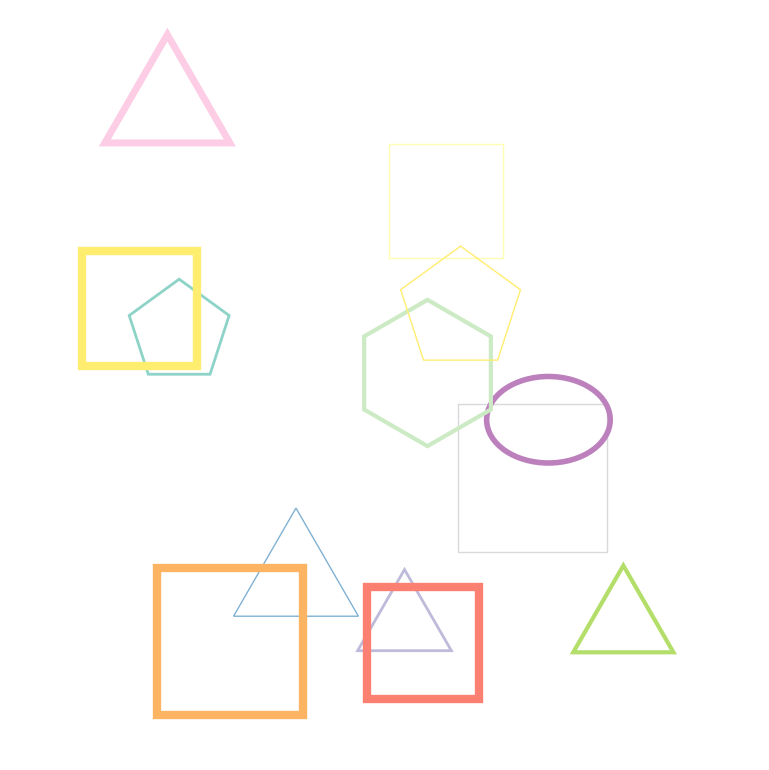[{"shape": "pentagon", "thickness": 1, "radius": 0.34, "center": [0.233, 0.569]}, {"shape": "square", "thickness": 0.5, "radius": 0.37, "center": [0.58, 0.739]}, {"shape": "triangle", "thickness": 1, "radius": 0.35, "center": [0.525, 0.19]}, {"shape": "square", "thickness": 3, "radius": 0.36, "center": [0.55, 0.165]}, {"shape": "triangle", "thickness": 0.5, "radius": 0.47, "center": [0.384, 0.247]}, {"shape": "square", "thickness": 3, "radius": 0.48, "center": [0.298, 0.167]}, {"shape": "triangle", "thickness": 1.5, "radius": 0.38, "center": [0.81, 0.19]}, {"shape": "triangle", "thickness": 2.5, "radius": 0.47, "center": [0.217, 0.861]}, {"shape": "square", "thickness": 0.5, "radius": 0.48, "center": [0.692, 0.379]}, {"shape": "oval", "thickness": 2, "radius": 0.4, "center": [0.712, 0.455]}, {"shape": "hexagon", "thickness": 1.5, "radius": 0.48, "center": [0.555, 0.516]}, {"shape": "pentagon", "thickness": 0.5, "radius": 0.41, "center": [0.598, 0.598]}, {"shape": "square", "thickness": 3, "radius": 0.37, "center": [0.181, 0.599]}]